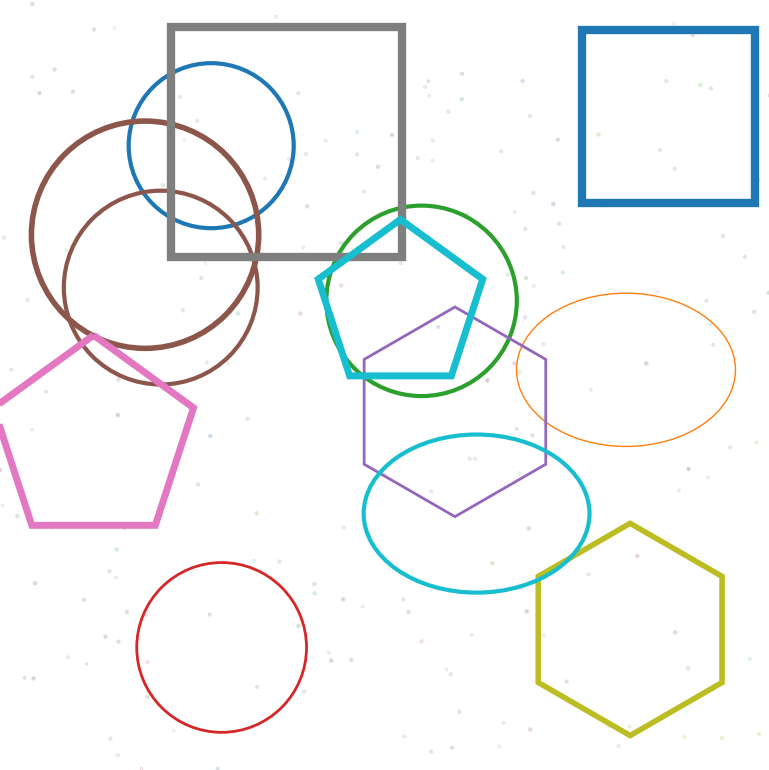[{"shape": "circle", "thickness": 1.5, "radius": 0.54, "center": [0.274, 0.811]}, {"shape": "square", "thickness": 3, "radius": 0.56, "center": [0.869, 0.849]}, {"shape": "oval", "thickness": 0.5, "radius": 0.71, "center": [0.813, 0.52]}, {"shape": "circle", "thickness": 1.5, "radius": 0.62, "center": [0.548, 0.609]}, {"shape": "circle", "thickness": 1, "radius": 0.55, "center": [0.288, 0.159]}, {"shape": "hexagon", "thickness": 1, "radius": 0.68, "center": [0.591, 0.465]}, {"shape": "circle", "thickness": 2, "radius": 0.74, "center": [0.188, 0.695]}, {"shape": "circle", "thickness": 1.5, "radius": 0.63, "center": [0.209, 0.627]}, {"shape": "pentagon", "thickness": 2.5, "radius": 0.68, "center": [0.122, 0.428]}, {"shape": "square", "thickness": 3, "radius": 0.75, "center": [0.372, 0.816]}, {"shape": "hexagon", "thickness": 2, "radius": 0.69, "center": [0.818, 0.183]}, {"shape": "oval", "thickness": 1.5, "radius": 0.73, "center": [0.619, 0.333]}, {"shape": "pentagon", "thickness": 2.5, "radius": 0.56, "center": [0.52, 0.603]}]